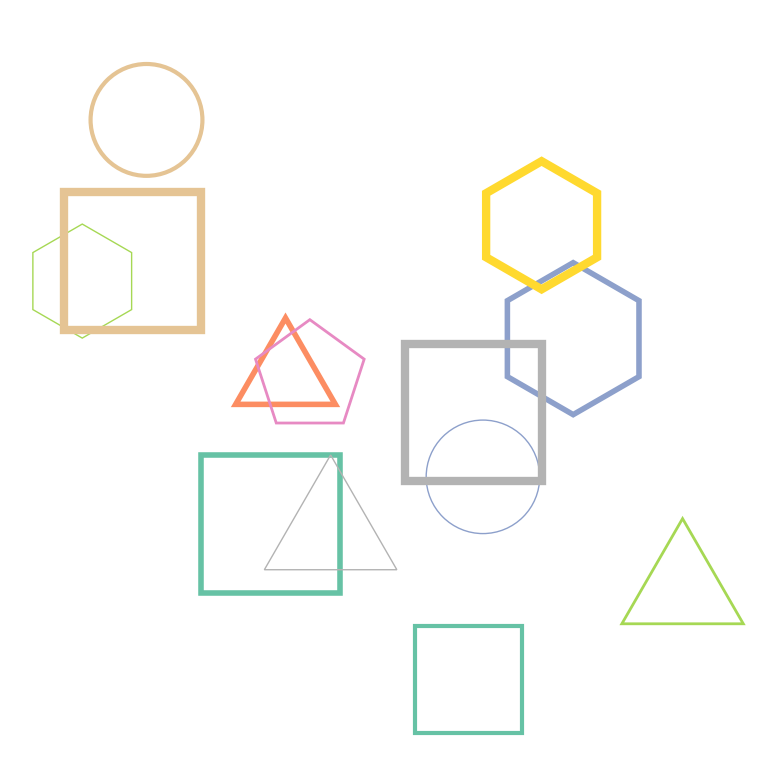[{"shape": "square", "thickness": 1.5, "radius": 0.35, "center": [0.609, 0.117]}, {"shape": "square", "thickness": 2, "radius": 0.45, "center": [0.351, 0.32]}, {"shape": "triangle", "thickness": 2, "radius": 0.37, "center": [0.371, 0.512]}, {"shape": "hexagon", "thickness": 2, "radius": 0.49, "center": [0.744, 0.56]}, {"shape": "circle", "thickness": 0.5, "radius": 0.37, "center": [0.627, 0.381]}, {"shape": "pentagon", "thickness": 1, "radius": 0.37, "center": [0.402, 0.511]}, {"shape": "triangle", "thickness": 1, "radius": 0.46, "center": [0.886, 0.235]}, {"shape": "hexagon", "thickness": 0.5, "radius": 0.37, "center": [0.107, 0.635]}, {"shape": "hexagon", "thickness": 3, "radius": 0.42, "center": [0.703, 0.707]}, {"shape": "square", "thickness": 3, "radius": 0.45, "center": [0.172, 0.661]}, {"shape": "circle", "thickness": 1.5, "radius": 0.36, "center": [0.19, 0.844]}, {"shape": "square", "thickness": 3, "radius": 0.45, "center": [0.615, 0.464]}, {"shape": "triangle", "thickness": 0.5, "radius": 0.5, "center": [0.429, 0.31]}]